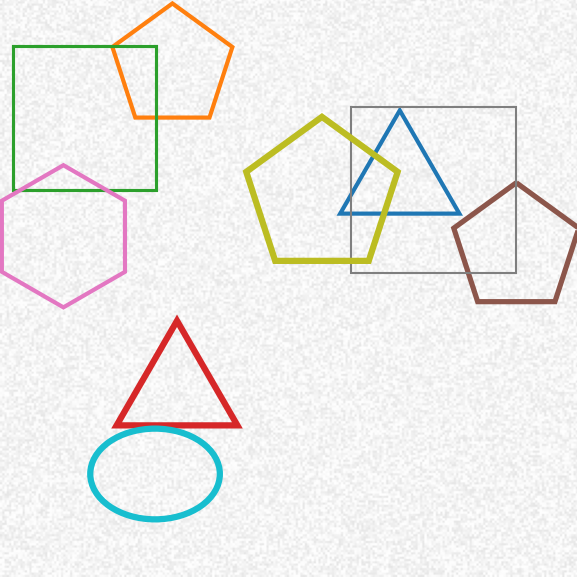[{"shape": "triangle", "thickness": 2, "radius": 0.6, "center": [0.692, 0.689]}, {"shape": "pentagon", "thickness": 2, "radius": 0.55, "center": [0.299, 0.884]}, {"shape": "square", "thickness": 1.5, "radius": 0.62, "center": [0.146, 0.794]}, {"shape": "triangle", "thickness": 3, "radius": 0.6, "center": [0.307, 0.323]}, {"shape": "pentagon", "thickness": 2.5, "radius": 0.57, "center": [0.894, 0.569]}, {"shape": "hexagon", "thickness": 2, "radius": 0.62, "center": [0.11, 0.59]}, {"shape": "square", "thickness": 1, "radius": 0.72, "center": [0.75, 0.67]}, {"shape": "pentagon", "thickness": 3, "radius": 0.69, "center": [0.557, 0.659]}, {"shape": "oval", "thickness": 3, "radius": 0.56, "center": [0.268, 0.178]}]